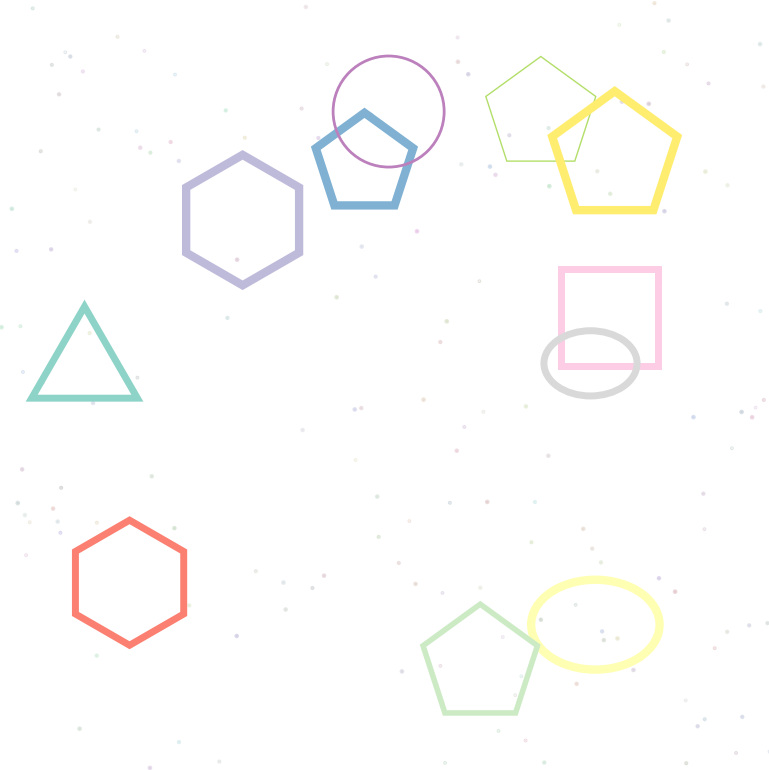[{"shape": "triangle", "thickness": 2.5, "radius": 0.4, "center": [0.11, 0.523]}, {"shape": "oval", "thickness": 3, "radius": 0.42, "center": [0.773, 0.189]}, {"shape": "hexagon", "thickness": 3, "radius": 0.42, "center": [0.315, 0.714]}, {"shape": "hexagon", "thickness": 2.5, "radius": 0.41, "center": [0.168, 0.243]}, {"shape": "pentagon", "thickness": 3, "radius": 0.33, "center": [0.473, 0.787]}, {"shape": "pentagon", "thickness": 0.5, "radius": 0.38, "center": [0.702, 0.851]}, {"shape": "square", "thickness": 2.5, "radius": 0.32, "center": [0.791, 0.588]}, {"shape": "oval", "thickness": 2.5, "radius": 0.3, "center": [0.767, 0.528]}, {"shape": "circle", "thickness": 1, "radius": 0.36, "center": [0.505, 0.855]}, {"shape": "pentagon", "thickness": 2, "radius": 0.39, "center": [0.624, 0.137]}, {"shape": "pentagon", "thickness": 3, "radius": 0.43, "center": [0.798, 0.796]}]